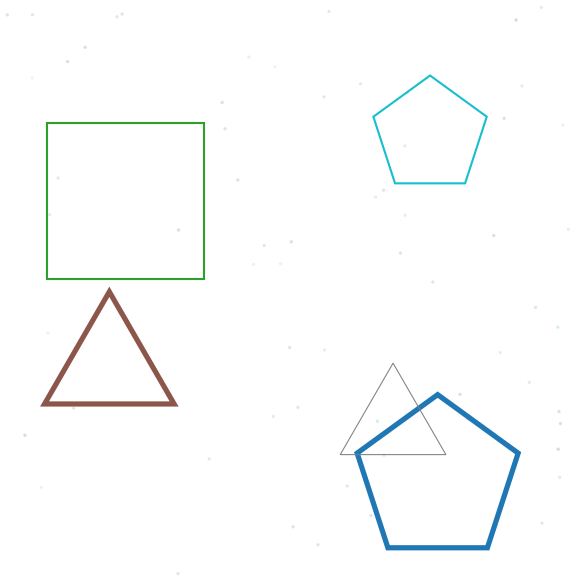[{"shape": "pentagon", "thickness": 2.5, "radius": 0.73, "center": [0.758, 0.169]}, {"shape": "square", "thickness": 1, "radius": 0.68, "center": [0.217, 0.651]}, {"shape": "triangle", "thickness": 2.5, "radius": 0.65, "center": [0.189, 0.364]}, {"shape": "triangle", "thickness": 0.5, "radius": 0.53, "center": [0.681, 0.265]}, {"shape": "pentagon", "thickness": 1, "radius": 0.52, "center": [0.745, 0.765]}]